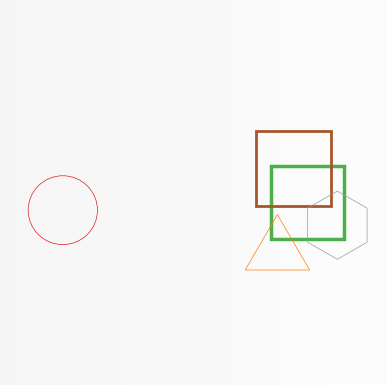[{"shape": "circle", "thickness": 0.5, "radius": 0.45, "center": [0.162, 0.454]}, {"shape": "square", "thickness": 2.5, "radius": 0.47, "center": [0.794, 0.475]}, {"shape": "triangle", "thickness": 0.5, "radius": 0.48, "center": [0.716, 0.347]}, {"shape": "square", "thickness": 2, "radius": 0.49, "center": [0.758, 0.563]}, {"shape": "hexagon", "thickness": 0.5, "radius": 0.44, "center": [0.871, 0.415]}]